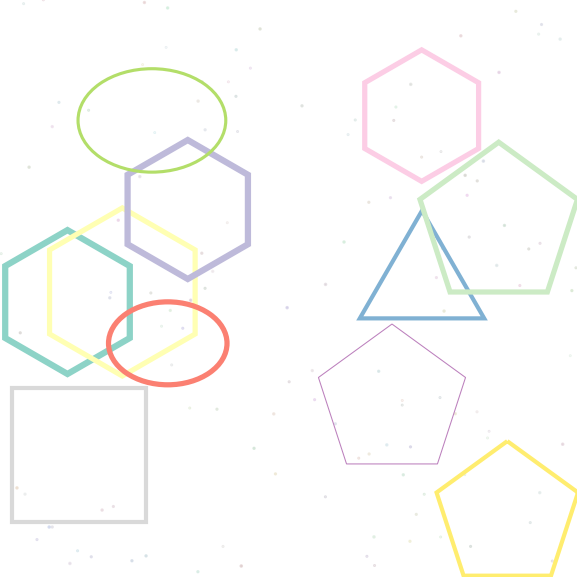[{"shape": "hexagon", "thickness": 3, "radius": 0.62, "center": [0.117, 0.476]}, {"shape": "hexagon", "thickness": 2.5, "radius": 0.73, "center": [0.212, 0.494]}, {"shape": "hexagon", "thickness": 3, "radius": 0.6, "center": [0.325, 0.636]}, {"shape": "oval", "thickness": 2.5, "radius": 0.51, "center": [0.291, 0.405]}, {"shape": "triangle", "thickness": 2, "radius": 0.62, "center": [0.731, 0.51]}, {"shape": "oval", "thickness": 1.5, "radius": 0.64, "center": [0.263, 0.791]}, {"shape": "hexagon", "thickness": 2.5, "radius": 0.57, "center": [0.73, 0.799]}, {"shape": "square", "thickness": 2, "radius": 0.58, "center": [0.137, 0.211]}, {"shape": "pentagon", "thickness": 0.5, "radius": 0.67, "center": [0.679, 0.304]}, {"shape": "pentagon", "thickness": 2.5, "radius": 0.72, "center": [0.864, 0.61]}, {"shape": "pentagon", "thickness": 2, "radius": 0.64, "center": [0.878, 0.106]}]